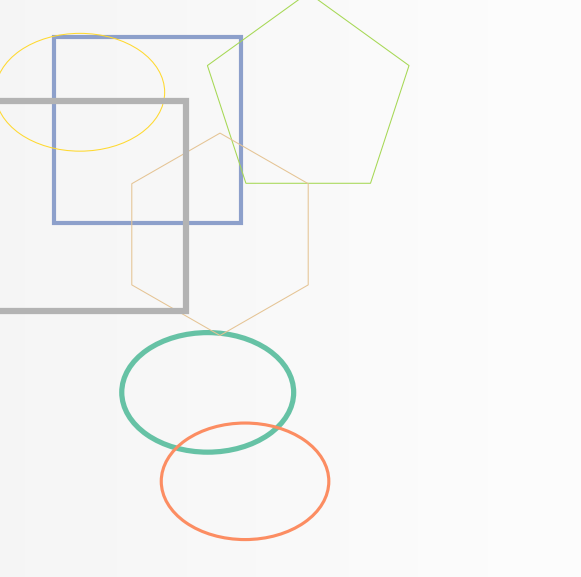[{"shape": "oval", "thickness": 2.5, "radius": 0.74, "center": [0.357, 0.32]}, {"shape": "oval", "thickness": 1.5, "radius": 0.72, "center": [0.422, 0.166]}, {"shape": "square", "thickness": 2, "radius": 0.8, "center": [0.254, 0.774]}, {"shape": "pentagon", "thickness": 0.5, "radius": 0.91, "center": [0.53, 0.829]}, {"shape": "oval", "thickness": 0.5, "radius": 0.73, "center": [0.138, 0.839]}, {"shape": "hexagon", "thickness": 0.5, "radius": 0.88, "center": [0.378, 0.593]}, {"shape": "square", "thickness": 3, "radius": 0.91, "center": [0.139, 0.643]}]